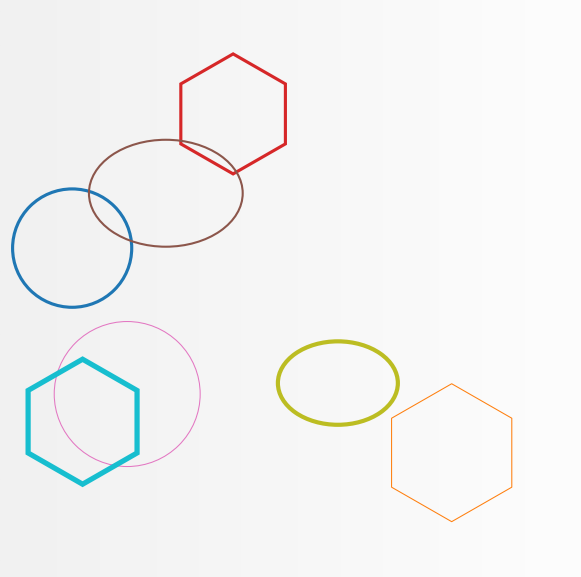[{"shape": "circle", "thickness": 1.5, "radius": 0.51, "center": [0.124, 0.57]}, {"shape": "hexagon", "thickness": 0.5, "radius": 0.6, "center": [0.777, 0.215]}, {"shape": "hexagon", "thickness": 1.5, "radius": 0.52, "center": [0.401, 0.802]}, {"shape": "oval", "thickness": 1, "radius": 0.66, "center": [0.285, 0.665]}, {"shape": "circle", "thickness": 0.5, "radius": 0.63, "center": [0.219, 0.317]}, {"shape": "oval", "thickness": 2, "radius": 0.52, "center": [0.581, 0.336]}, {"shape": "hexagon", "thickness": 2.5, "radius": 0.54, "center": [0.142, 0.269]}]